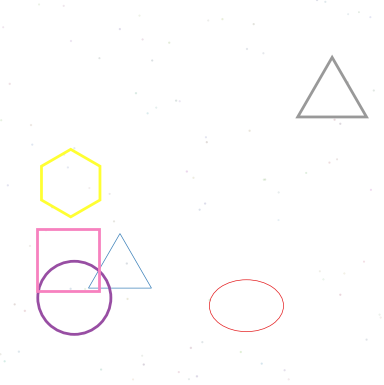[{"shape": "oval", "thickness": 0.5, "radius": 0.48, "center": [0.64, 0.206]}, {"shape": "triangle", "thickness": 0.5, "radius": 0.47, "center": [0.312, 0.299]}, {"shape": "circle", "thickness": 2, "radius": 0.47, "center": [0.193, 0.226]}, {"shape": "hexagon", "thickness": 2, "radius": 0.44, "center": [0.184, 0.524]}, {"shape": "square", "thickness": 2, "radius": 0.41, "center": [0.177, 0.325]}, {"shape": "triangle", "thickness": 2, "radius": 0.52, "center": [0.863, 0.748]}]